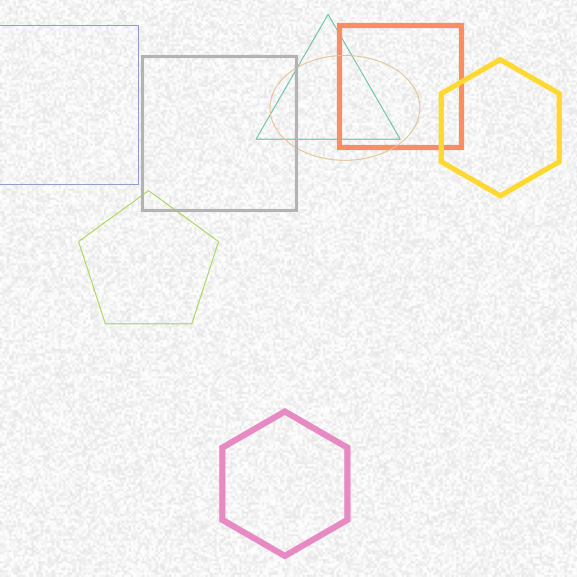[{"shape": "triangle", "thickness": 0.5, "radius": 0.72, "center": [0.568, 0.83]}, {"shape": "square", "thickness": 2.5, "radius": 0.53, "center": [0.692, 0.85]}, {"shape": "square", "thickness": 0.5, "radius": 0.68, "center": [0.102, 0.818]}, {"shape": "hexagon", "thickness": 3, "radius": 0.63, "center": [0.493, 0.161]}, {"shape": "pentagon", "thickness": 0.5, "radius": 0.64, "center": [0.257, 0.542]}, {"shape": "hexagon", "thickness": 2.5, "radius": 0.59, "center": [0.866, 0.778]}, {"shape": "oval", "thickness": 0.5, "radius": 0.65, "center": [0.597, 0.812]}, {"shape": "square", "thickness": 1.5, "radius": 0.67, "center": [0.379, 0.769]}]